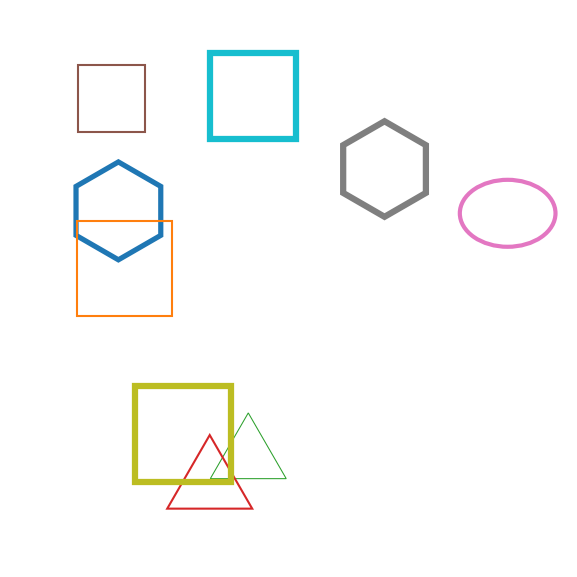[{"shape": "hexagon", "thickness": 2.5, "radius": 0.42, "center": [0.205, 0.634]}, {"shape": "square", "thickness": 1, "radius": 0.41, "center": [0.216, 0.534]}, {"shape": "triangle", "thickness": 0.5, "radius": 0.38, "center": [0.43, 0.208]}, {"shape": "triangle", "thickness": 1, "radius": 0.42, "center": [0.363, 0.161]}, {"shape": "square", "thickness": 1, "radius": 0.29, "center": [0.193, 0.829]}, {"shape": "oval", "thickness": 2, "radius": 0.41, "center": [0.879, 0.63]}, {"shape": "hexagon", "thickness": 3, "radius": 0.41, "center": [0.666, 0.706]}, {"shape": "square", "thickness": 3, "radius": 0.41, "center": [0.317, 0.248]}, {"shape": "square", "thickness": 3, "radius": 0.37, "center": [0.437, 0.833]}]